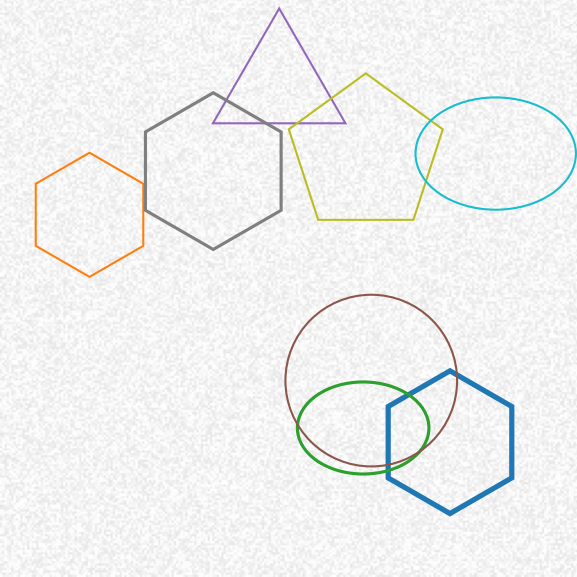[{"shape": "hexagon", "thickness": 2.5, "radius": 0.62, "center": [0.779, 0.233]}, {"shape": "hexagon", "thickness": 1, "radius": 0.54, "center": [0.155, 0.627]}, {"shape": "oval", "thickness": 1.5, "radius": 0.57, "center": [0.629, 0.258]}, {"shape": "triangle", "thickness": 1, "radius": 0.66, "center": [0.483, 0.852]}, {"shape": "circle", "thickness": 1, "radius": 0.74, "center": [0.643, 0.34]}, {"shape": "hexagon", "thickness": 1.5, "radius": 0.68, "center": [0.369, 0.703]}, {"shape": "pentagon", "thickness": 1, "radius": 0.7, "center": [0.633, 0.732]}, {"shape": "oval", "thickness": 1, "radius": 0.69, "center": [0.858, 0.733]}]